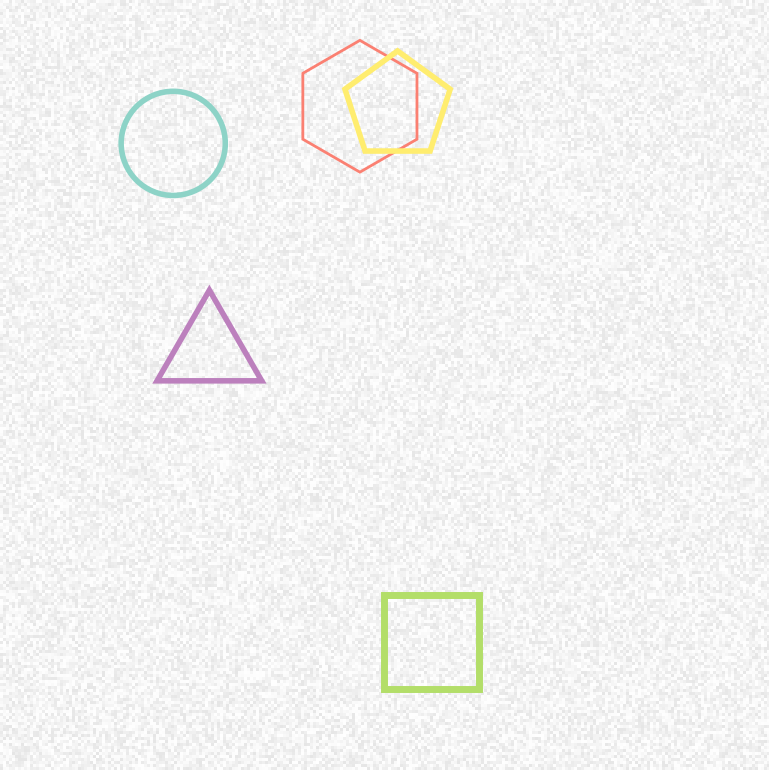[{"shape": "circle", "thickness": 2, "radius": 0.34, "center": [0.225, 0.814]}, {"shape": "hexagon", "thickness": 1, "radius": 0.43, "center": [0.467, 0.862]}, {"shape": "square", "thickness": 2.5, "radius": 0.31, "center": [0.56, 0.166]}, {"shape": "triangle", "thickness": 2, "radius": 0.39, "center": [0.272, 0.545]}, {"shape": "pentagon", "thickness": 2, "radius": 0.36, "center": [0.516, 0.862]}]